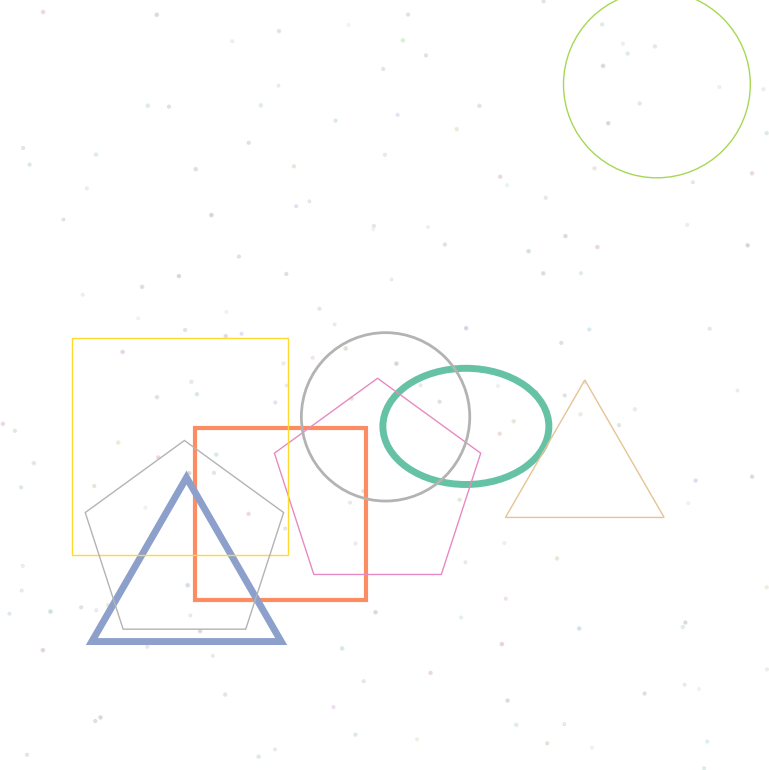[{"shape": "oval", "thickness": 2.5, "radius": 0.54, "center": [0.605, 0.446]}, {"shape": "square", "thickness": 1.5, "radius": 0.56, "center": [0.364, 0.332]}, {"shape": "triangle", "thickness": 2.5, "radius": 0.71, "center": [0.242, 0.238]}, {"shape": "pentagon", "thickness": 0.5, "radius": 0.7, "center": [0.49, 0.368]}, {"shape": "circle", "thickness": 0.5, "radius": 0.61, "center": [0.853, 0.89]}, {"shape": "square", "thickness": 0.5, "radius": 0.7, "center": [0.234, 0.42]}, {"shape": "triangle", "thickness": 0.5, "radius": 0.59, "center": [0.759, 0.388]}, {"shape": "pentagon", "thickness": 0.5, "radius": 0.68, "center": [0.24, 0.292]}, {"shape": "circle", "thickness": 1, "radius": 0.55, "center": [0.501, 0.459]}]